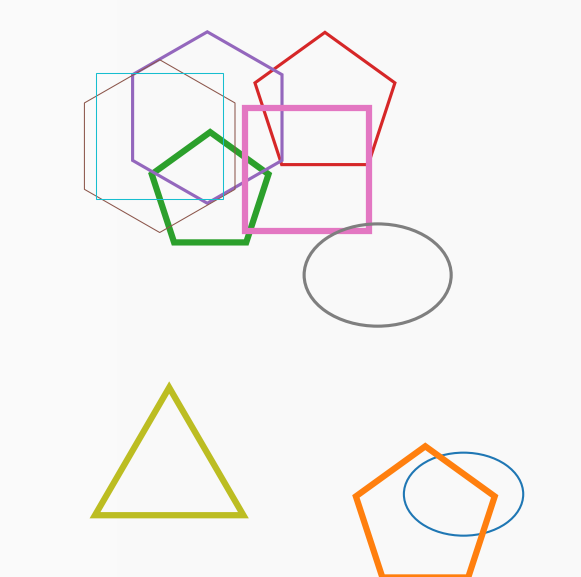[{"shape": "oval", "thickness": 1, "radius": 0.51, "center": [0.798, 0.143]}, {"shape": "pentagon", "thickness": 3, "radius": 0.63, "center": [0.732, 0.101]}, {"shape": "pentagon", "thickness": 3, "radius": 0.53, "center": [0.362, 0.665]}, {"shape": "pentagon", "thickness": 1.5, "radius": 0.63, "center": [0.559, 0.817]}, {"shape": "hexagon", "thickness": 1.5, "radius": 0.74, "center": [0.357, 0.796]}, {"shape": "hexagon", "thickness": 0.5, "radius": 0.75, "center": [0.275, 0.746]}, {"shape": "square", "thickness": 3, "radius": 0.53, "center": [0.528, 0.706]}, {"shape": "oval", "thickness": 1.5, "radius": 0.63, "center": [0.65, 0.523]}, {"shape": "triangle", "thickness": 3, "radius": 0.74, "center": [0.291, 0.181]}, {"shape": "square", "thickness": 0.5, "radius": 0.55, "center": [0.275, 0.764]}]